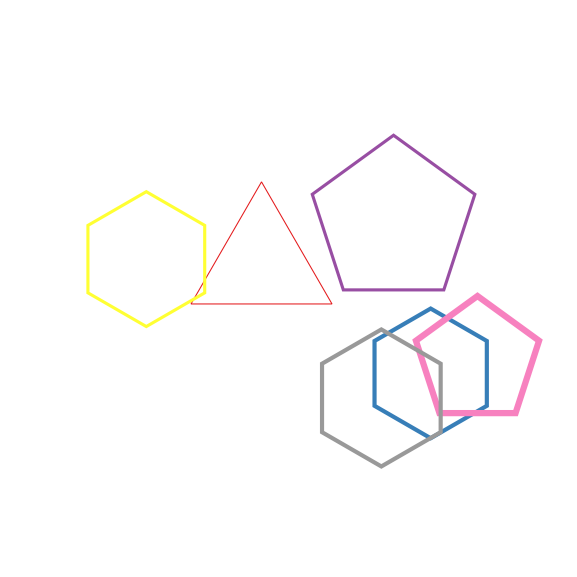[{"shape": "triangle", "thickness": 0.5, "radius": 0.7, "center": [0.453, 0.543]}, {"shape": "hexagon", "thickness": 2, "radius": 0.56, "center": [0.746, 0.353]}, {"shape": "pentagon", "thickness": 1.5, "radius": 0.74, "center": [0.682, 0.617]}, {"shape": "hexagon", "thickness": 1.5, "radius": 0.58, "center": [0.253, 0.55]}, {"shape": "pentagon", "thickness": 3, "radius": 0.56, "center": [0.827, 0.374]}, {"shape": "hexagon", "thickness": 2, "radius": 0.59, "center": [0.66, 0.31]}]